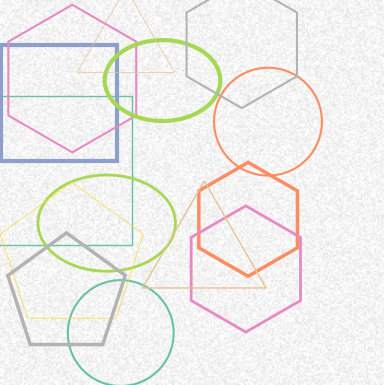[{"shape": "square", "thickness": 1, "radius": 0.96, "center": [0.151, 0.557]}, {"shape": "circle", "thickness": 1.5, "radius": 0.69, "center": [0.314, 0.135]}, {"shape": "hexagon", "thickness": 2.5, "radius": 0.74, "center": [0.645, 0.43]}, {"shape": "circle", "thickness": 1.5, "radius": 0.7, "center": [0.696, 0.684]}, {"shape": "square", "thickness": 3, "radius": 0.75, "center": [0.153, 0.733]}, {"shape": "hexagon", "thickness": 2, "radius": 0.82, "center": [0.639, 0.301]}, {"shape": "hexagon", "thickness": 1.5, "radius": 0.96, "center": [0.188, 0.796]}, {"shape": "oval", "thickness": 2, "radius": 0.89, "center": [0.277, 0.42]}, {"shape": "oval", "thickness": 3, "radius": 0.75, "center": [0.422, 0.791]}, {"shape": "pentagon", "thickness": 0.5, "radius": 0.98, "center": [0.187, 0.331]}, {"shape": "triangle", "thickness": 0.5, "radius": 0.73, "center": [0.327, 0.885]}, {"shape": "triangle", "thickness": 1, "radius": 0.93, "center": [0.531, 0.345]}, {"shape": "hexagon", "thickness": 1.5, "radius": 0.83, "center": [0.628, 0.885]}, {"shape": "pentagon", "thickness": 2.5, "radius": 0.8, "center": [0.173, 0.235]}]